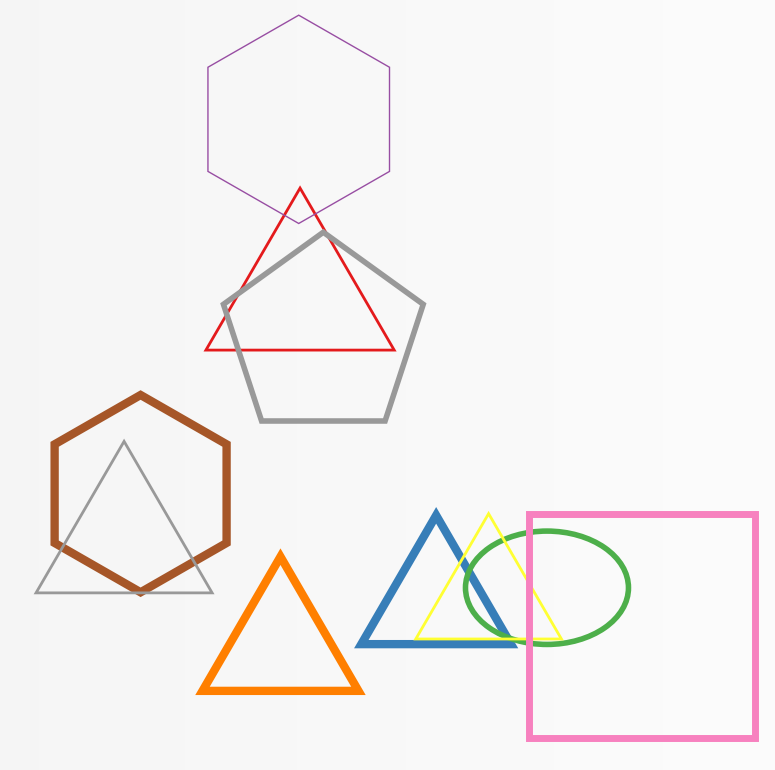[{"shape": "triangle", "thickness": 1, "radius": 0.7, "center": [0.387, 0.615]}, {"shape": "triangle", "thickness": 3, "radius": 0.56, "center": [0.563, 0.219]}, {"shape": "oval", "thickness": 2, "radius": 0.53, "center": [0.706, 0.237]}, {"shape": "hexagon", "thickness": 0.5, "radius": 0.68, "center": [0.385, 0.845]}, {"shape": "triangle", "thickness": 3, "radius": 0.58, "center": [0.362, 0.161]}, {"shape": "triangle", "thickness": 1, "radius": 0.54, "center": [0.63, 0.224]}, {"shape": "hexagon", "thickness": 3, "radius": 0.64, "center": [0.181, 0.359]}, {"shape": "square", "thickness": 2.5, "radius": 0.73, "center": [0.828, 0.187]}, {"shape": "pentagon", "thickness": 2, "radius": 0.68, "center": [0.417, 0.563]}, {"shape": "triangle", "thickness": 1, "radius": 0.66, "center": [0.16, 0.296]}]